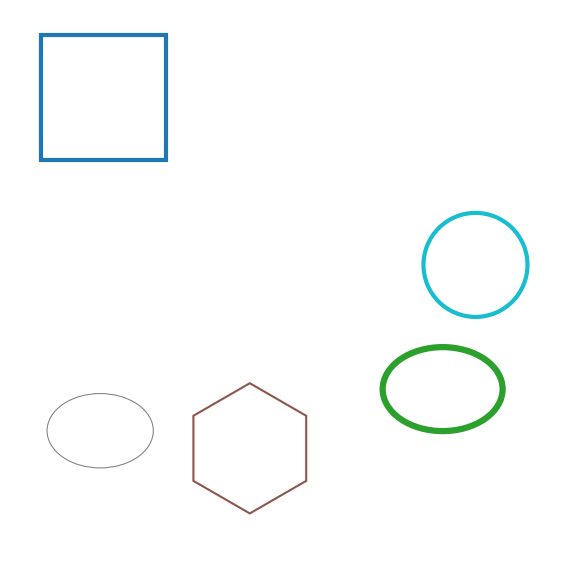[{"shape": "square", "thickness": 2, "radius": 0.54, "center": [0.179, 0.83]}, {"shape": "oval", "thickness": 3, "radius": 0.52, "center": [0.766, 0.325]}, {"shape": "hexagon", "thickness": 1, "radius": 0.56, "center": [0.433, 0.223]}, {"shape": "oval", "thickness": 0.5, "radius": 0.46, "center": [0.173, 0.253]}, {"shape": "circle", "thickness": 2, "radius": 0.45, "center": [0.823, 0.54]}]